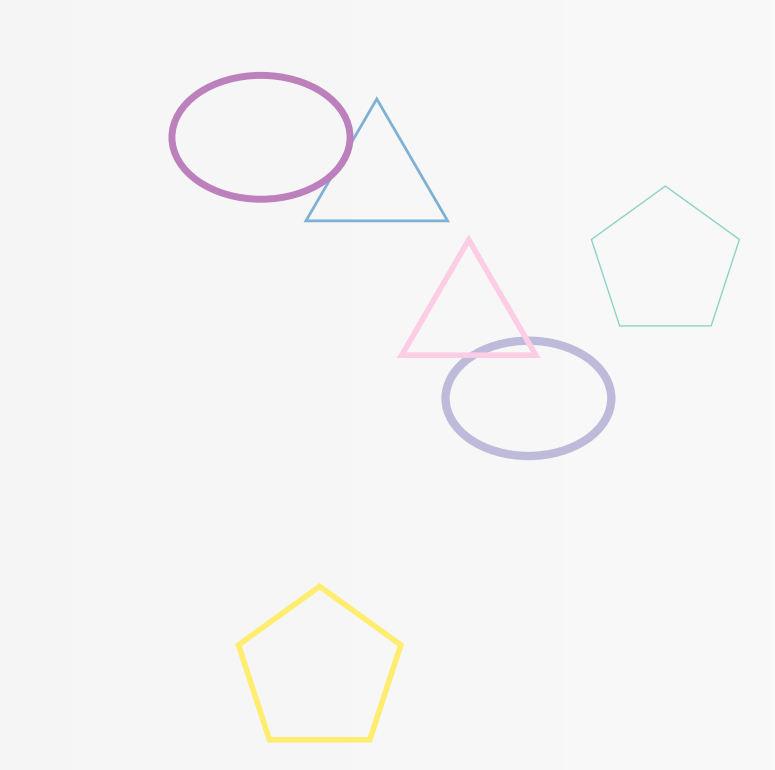[{"shape": "pentagon", "thickness": 0.5, "radius": 0.5, "center": [0.859, 0.658]}, {"shape": "oval", "thickness": 3, "radius": 0.53, "center": [0.682, 0.483]}, {"shape": "triangle", "thickness": 1, "radius": 0.53, "center": [0.486, 0.766]}, {"shape": "triangle", "thickness": 2, "radius": 0.5, "center": [0.605, 0.589]}, {"shape": "oval", "thickness": 2.5, "radius": 0.57, "center": [0.337, 0.822]}, {"shape": "pentagon", "thickness": 2, "radius": 0.55, "center": [0.412, 0.128]}]